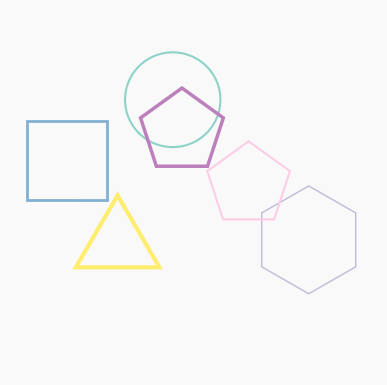[{"shape": "circle", "thickness": 1.5, "radius": 0.62, "center": [0.446, 0.741]}, {"shape": "hexagon", "thickness": 1, "radius": 0.7, "center": [0.797, 0.377]}, {"shape": "square", "thickness": 2, "radius": 0.51, "center": [0.174, 0.583]}, {"shape": "pentagon", "thickness": 1.5, "radius": 0.56, "center": [0.642, 0.521]}, {"shape": "pentagon", "thickness": 2.5, "radius": 0.56, "center": [0.47, 0.659]}, {"shape": "triangle", "thickness": 3, "radius": 0.62, "center": [0.303, 0.368]}]